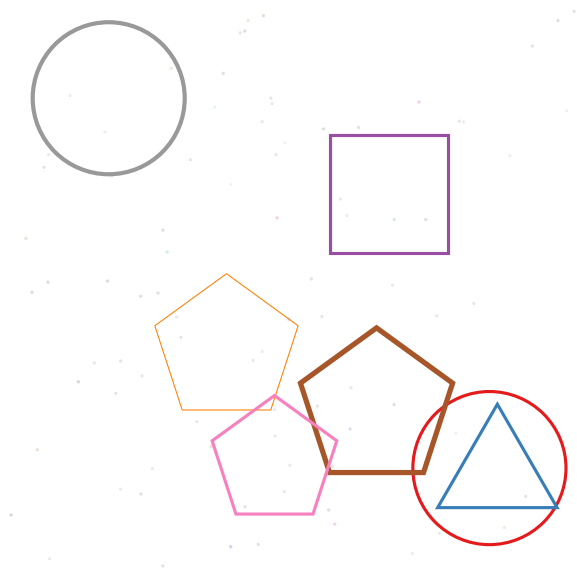[{"shape": "circle", "thickness": 1.5, "radius": 0.66, "center": [0.847, 0.189]}, {"shape": "triangle", "thickness": 1.5, "radius": 0.6, "center": [0.861, 0.18]}, {"shape": "square", "thickness": 1.5, "radius": 0.51, "center": [0.673, 0.664]}, {"shape": "pentagon", "thickness": 0.5, "radius": 0.65, "center": [0.392, 0.395]}, {"shape": "pentagon", "thickness": 2.5, "radius": 0.69, "center": [0.652, 0.293]}, {"shape": "pentagon", "thickness": 1.5, "radius": 0.57, "center": [0.475, 0.201]}, {"shape": "circle", "thickness": 2, "radius": 0.66, "center": [0.188, 0.829]}]